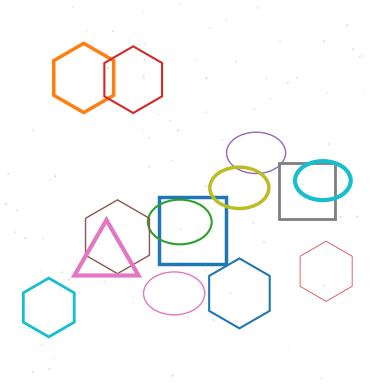[{"shape": "square", "thickness": 2.5, "radius": 0.43, "center": [0.5, 0.402]}, {"shape": "hexagon", "thickness": 1.5, "radius": 0.45, "center": [0.622, 0.238]}, {"shape": "hexagon", "thickness": 2.5, "radius": 0.45, "center": [0.217, 0.798]}, {"shape": "oval", "thickness": 1.5, "radius": 0.41, "center": [0.467, 0.423]}, {"shape": "hexagon", "thickness": 1.5, "radius": 0.43, "center": [0.346, 0.793]}, {"shape": "hexagon", "thickness": 0.5, "radius": 0.39, "center": [0.847, 0.295]}, {"shape": "oval", "thickness": 1, "radius": 0.38, "center": [0.665, 0.603]}, {"shape": "hexagon", "thickness": 1, "radius": 0.48, "center": [0.305, 0.385]}, {"shape": "triangle", "thickness": 3, "radius": 0.48, "center": [0.276, 0.332]}, {"shape": "oval", "thickness": 1, "radius": 0.4, "center": [0.452, 0.238]}, {"shape": "square", "thickness": 2, "radius": 0.36, "center": [0.797, 0.503]}, {"shape": "oval", "thickness": 2.5, "radius": 0.38, "center": [0.622, 0.512]}, {"shape": "hexagon", "thickness": 2, "radius": 0.38, "center": [0.127, 0.201]}, {"shape": "oval", "thickness": 3, "radius": 0.36, "center": [0.839, 0.531]}]